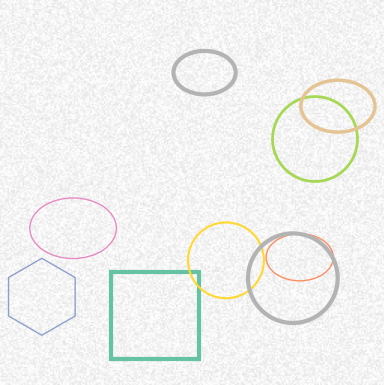[{"shape": "square", "thickness": 3, "radius": 0.57, "center": [0.402, 0.18]}, {"shape": "oval", "thickness": 1, "radius": 0.44, "center": [0.778, 0.332]}, {"shape": "hexagon", "thickness": 1, "radius": 0.5, "center": [0.109, 0.229]}, {"shape": "oval", "thickness": 1, "radius": 0.56, "center": [0.19, 0.407]}, {"shape": "circle", "thickness": 2, "radius": 0.55, "center": [0.818, 0.639]}, {"shape": "circle", "thickness": 1.5, "radius": 0.49, "center": [0.587, 0.324]}, {"shape": "oval", "thickness": 2.5, "radius": 0.48, "center": [0.878, 0.724]}, {"shape": "circle", "thickness": 3, "radius": 0.58, "center": [0.761, 0.277]}, {"shape": "oval", "thickness": 3, "radius": 0.4, "center": [0.531, 0.811]}]